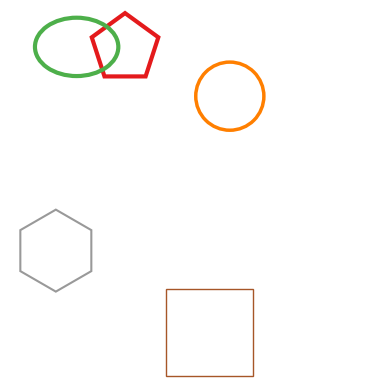[{"shape": "pentagon", "thickness": 3, "radius": 0.45, "center": [0.325, 0.875]}, {"shape": "oval", "thickness": 3, "radius": 0.54, "center": [0.199, 0.878]}, {"shape": "circle", "thickness": 2.5, "radius": 0.44, "center": [0.597, 0.75]}, {"shape": "square", "thickness": 1, "radius": 0.56, "center": [0.544, 0.137]}, {"shape": "hexagon", "thickness": 1.5, "radius": 0.53, "center": [0.145, 0.349]}]